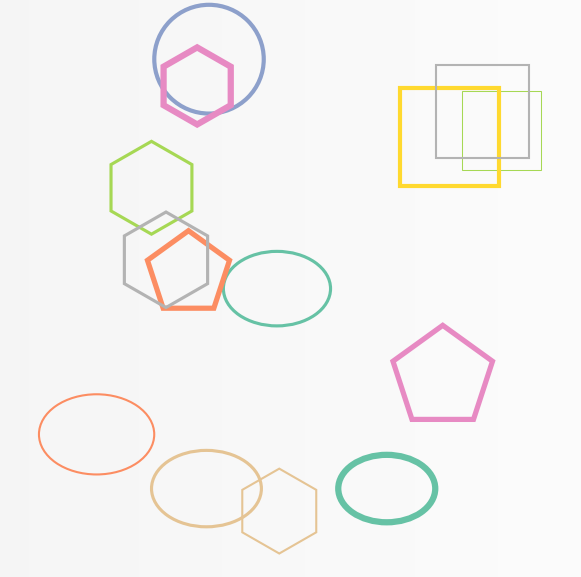[{"shape": "oval", "thickness": 1.5, "radius": 0.46, "center": [0.477, 0.499]}, {"shape": "oval", "thickness": 3, "radius": 0.42, "center": [0.665, 0.153]}, {"shape": "pentagon", "thickness": 2.5, "radius": 0.37, "center": [0.324, 0.525]}, {"shape": "oval", "thickness": 1, "radius": 0.5, "center": [0.166, 0.247]}, {"shape": "circle", "thickness": 2, "radius": 0.47, "center": [0.36, 0.897]}, {"shape": "pentagon", "thickness": 2.5, "radius": 0.45, "center": [0.762, 0.346]}, {"shape": "hexagon", "thickness": 3, "radius": 0.33, "center": [0.339, 0.85]}, {"shape": "square", "thickness": 0.5, "radius": 0.34, "center": [0.863, 0.773]}, {"shape": "hexagon", "thickness": 1.5, "radius": 0.4, "center": [0.261, 0.674]}, {"shape": "square", "thickness": 2, "radius": 0.42, "center": [0.773, 0.762]}, {"shape": "oval", "thickness": 1.5, "radius": 0.47, "center": [0.355, 0.153]}, {"shape": "hexagon", "thickness": 1, "radius": 0.37, "center": [0.48, 0.114]}, {"shape": "hexagon", "thickness": 1.5, "radius": 0.41, "center": [0.286, 0.549]}, {"shape": "square", "thickness": 1, "radius": 0.4, "center": [0.83, 0.807]}]